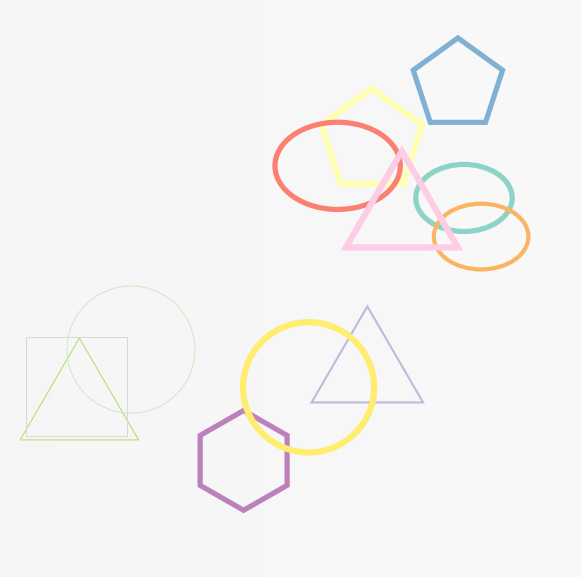[{"shape": "oval", "thickness": 2.5, "radius": 0.41, "center": [0.798, 0.656]}, {"shape": "pentagon", "thickness": 3, "radius": 0.46, "center": [0.64, 0.755]}, {"shape": "triangle", "thickness": 1, "radius": 0.55, "center": [0.632, 0.358]}, {"shape": "oval", "thickness": 2.5, "radius": 0.54, "center": [0.581, 0.712]}, {"shape": "pentagon", "thickness": 2.5, "radius": 0.4, "center": [0.788, 0.853]}, {"shape": "oval", "thickness": 2, "radius": 0.41, "center": [0.828, 0.589]}, {"shape": "triangle", "thickness": 0.5, "radius": 0.59, "center": [0.137, 0.296]}, {"shape": "triangle", "thickness": 3, "radius": 0.56, "center": [0.691, 0.626]}, {"shape": "square", "thickness": 0.5, "radius": 0.43, "center": [0.132, 0.33]}, {"shape": "hexagon", "thickness": 2.5, "radius": 0.43, "center": [0.419, 0.202]}, {"shape": "circle", "thickness": 0.5, "radius": 0.55, "center": [0.225, 0.394]}, {"shape": "circle", "thickness": 3, "radius": 0.56, "center": [0.531, 0.328]}]